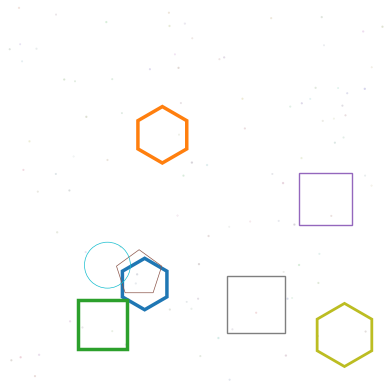[{"shape": "hexagon", "thickness": 2.5, "radius": 0.33, "center": [0.376, 0.262]}, {"shape": "hexagon", "thickness": 2.5, "radius": 0.37, "center": [0.422, 0.65]}, {"shape": "square", "thickness": 2.5, "radius": 0.32, "center": [0.265, 0.157]}, {"shape": "square", "thickness": 1, "radius": 0.34, "center": [0.846, 0.483]}, {"shape": "pentagon", "thickness": 0.5, "radius": 0.31, "center": [0.361, 0.29]}, {"shape": "square", "thickness": 1, "radius": 0.37, "center": [0.665, 0.21]}, {"shape": "hexagon", "thickness": 2, "radius": 0.41, "center": [0.895, 0.13]}, {"shape": "circle", "thickness": 0.5, "radius": 0.3, "center": [0.279, 0.311]}]